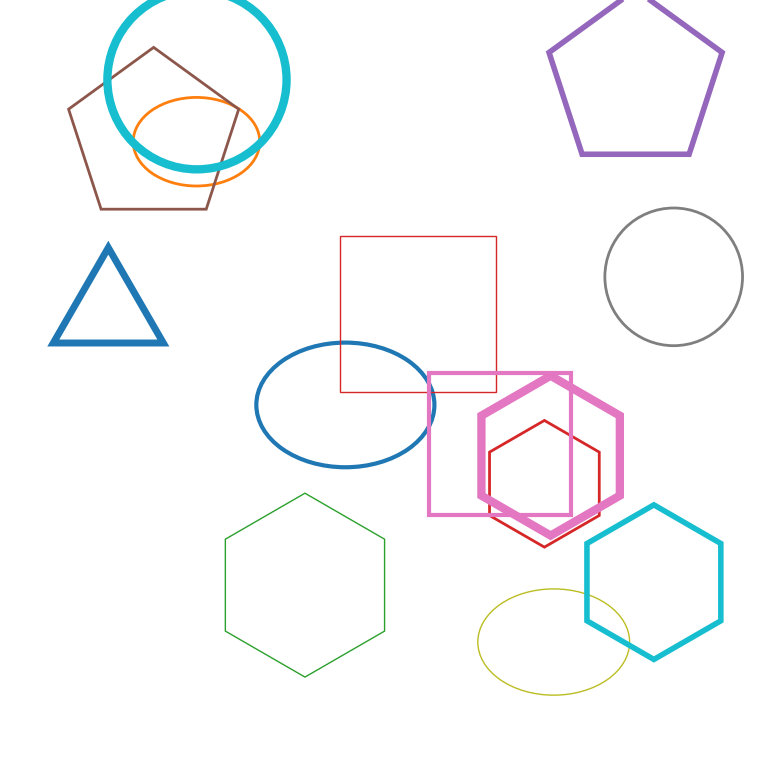[{"shape": "triangle", "thickness": 2.5, "radius": 0.41, "center": [0.141, 0.596]}, {"shape": "oval", "thickness": 1.5, "radius": 0.58, "center": [0.449, 0.474]}, {"shape": "oval", "thickness": 1, "radius": 0.41, "center": [0.255, 0.816]}, {"shape": "hexagon", "thickness": 0.5, "radius": 0.6, "center": [0.396, 0.24]}, {"shape": "square", "thickness": 0.5, "radius": 0.5, "center": [0.543, 0.592]}, {"shape": "hexagon", "thickness": 1, "radius": 0.41, "center": [0.707, 0.372]}, {"shape": "pentagon", "thickness": 2, "radius": 0.59, "center": [0.825, 0.895]}, {"shape": "pentagon", "thickness": 1, "radius": 0.58, "center": [0.2, 0.822]}, {"shape": "square", "thickness": 1.5, "radius": 0.46, "center": [0.649, 0.423]}, {"shape": "hexagon", "thickness": 3, "radius": 0.52, "center": [0.715, 0.408]}, {"shape": "circle", "thickness": 1, "radius": 0.45, "center": [0.875, 0.64]}, {"shape": "oval", "thickness": 0.5, "radius": 0.49, "center": [0.719, 0.166]}, {"shape": "hexagon", "thickness": 2, "radius": 0.5, "center": [0.849, 0.244]}, {"shape": "circle", "thickness": 3, "radius": 0.58, "center": [0.256, 0.896]}]